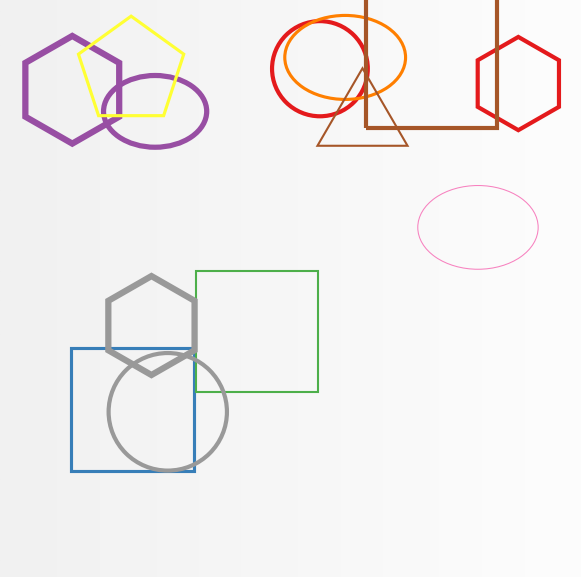[{"shape": "hexagon", "thickness": 2, "radius": 0.4, "center": [0.892, 0.854]}, {"shape": "circle", "thickness": 2, "radius": 0.41, "center": [0.55, 0.88]}, {"shape": "square", "thickness": 1.5, "radius": 0.53, "center": [0.228, 0.29]}, {"shape": "square", "thickness": 1, "radius": 0.52, "center": [0.442, 0.425]}, {"shape": "hexagon", "thickness": 3, "radius": 0.47, "center": [0.124, 0.844]}, {"shape": "oval", "thickness": 2.5, "radius": 0.44, "center": [0.267, 0.806]}, {"shape": "oval", "thickness": 1.5, "radius": 0.52, "center": [0.594, 0.9]}, {"shape": "pentagon", "thickness": 1.5, "radius": 0.48, "center": [0.226, 0.876]}, {"shape": "square", "thickness": 2, "radius": 0.56, "center": [0.742, 0.89]}, {"shape": "triangle", "thickness": 1, "radius": 0.45, "center": [0.624, 0.791]}, {"shape": "oval", "thickness": 0.5, "radius": 0.52, "center": [0.822, 0.605]}, {"shape": "circle", "thickness": 2, "radius": 0.51, "center": [0.289, 0.286]}, {"shape": "hexagon", "thickness": 3, "radius": 0.43, "center": [0.261, 0.435]}]